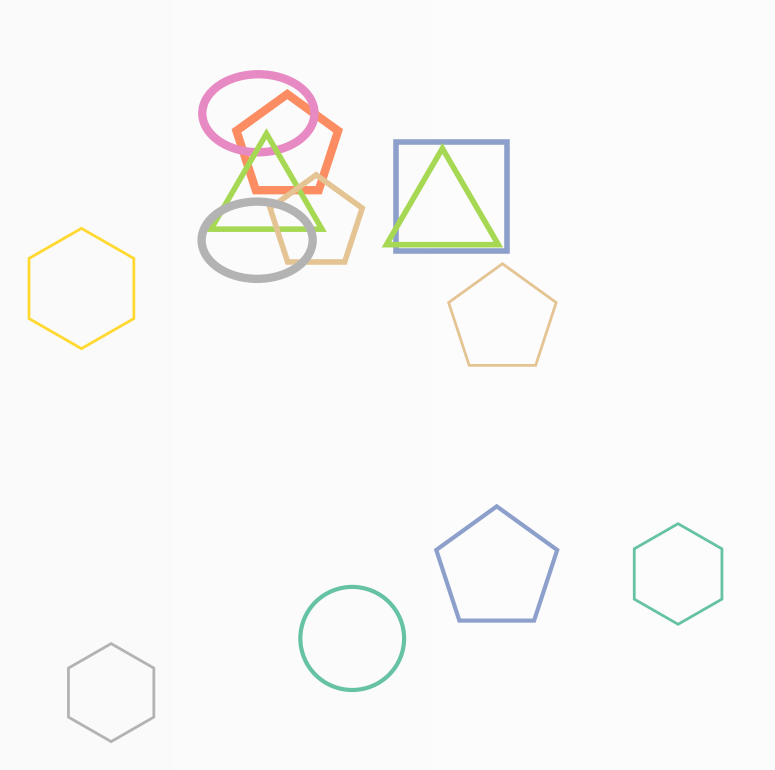[{"shape": "hexagon", "thickness": 1, "radius": 0.33, "center": [0.875, 0.255]}, {"shape": "circle", "thickness": 1.5, "radius": 0.33, "center": [0.454, 0.171]}, {"shape": "pentagon", "thickness": 3, "radius": 0.34, "center": [0.371, 0.809]}, {"shape": "pentagon", "thickness": 1.5, "radius": 0.41, "center": [0.641, 0.26]}, {"shape": "square", "thickness": 2, "radius": 0.36, "center": [0.583, 0.745]}, {"shape": "oval", "thickness": 3, "radius": 0.36, "center": [0.333, 0.853]}, {"shape": "triangle", "thickness": 2, "radius": 0.42, "center": [0.571, 0.724]}, {"shape": "triangle", "thickness": 2, "radius": 0.41, "center": [0.344, 0.744]}, {"shape": "hexagon", "thickness": 1, "radius": 0.39, "center": [0.105, 0.625]}, {"shape": "pentagon", "thickness": 1, "radius": 0.36, "center": [0.648, 0.585]}, {"shape": "pentagon", "thickness": 2, "radius": 0.31, "center": [0.408, 0.71]}, {"shape": "hexagon", "thickness": 1, "radius": 0.32, "center": [0.143, 0.101]}, {"shape": "oval", "thickness": 3, "radius": 0.36, "center": [0.332, 0.688]}]